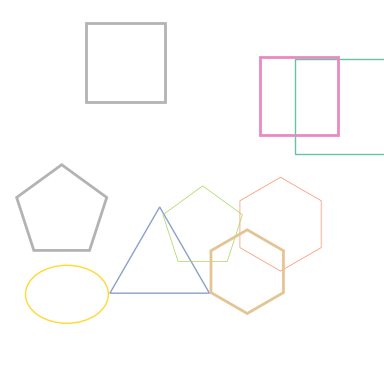[{"shape": "square", "thickness": 1, "radius": 0.62, "center": [0.89, 0.723]}, {"shape": "hexagon", "thickness": 0.5, "radius": 0.61, "center": [0.729, 0.418]}, {"shape": "triangle", "thickness": 1, "radius": 0.75, "center": [0.415, 0.313]}, {"shape": "square", "thickness": 2, "radius": 0.51, "center": [0.778, 0.751]}, {"shape": "pentagon", "thickness": 0.5, "radius": 0.54, "center": [0.526, 0.409]}, {"shape": "oval", "thickness": 1, "radius": 0.54, "center": [0.174, 0.236]}, {"shape": "hexagon", "thickness": 2, "radius": 0.54, "center": [0.642, 0.294]}, {"shape": "square", "thickness": 2, "radius": 0.51, "center": [0.326, 0.837]}, {"shape": "pentagon", "thickness": 2, "radius": 0.62, "center": [0.16, 0.449]}]